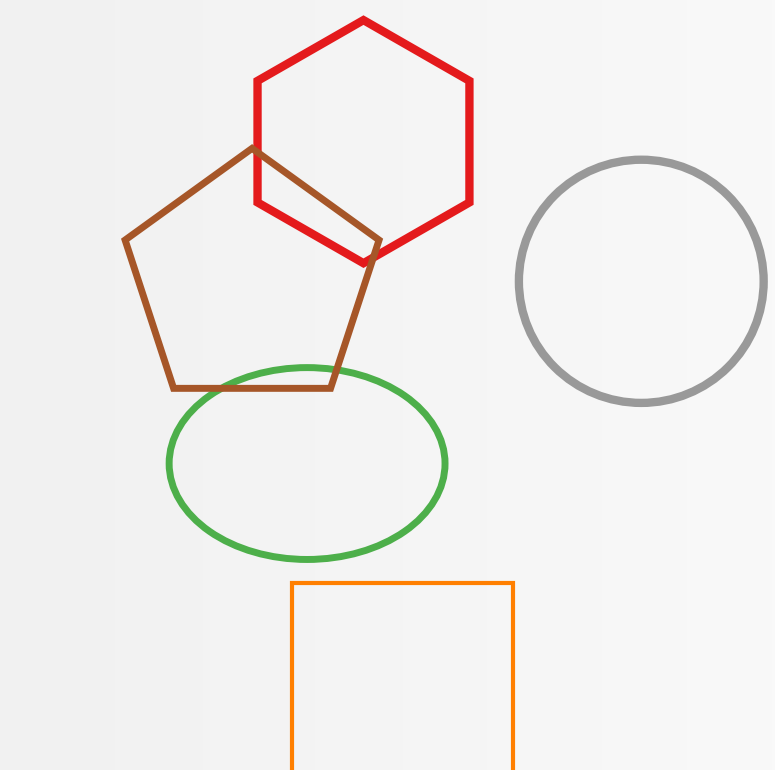[{"shape": "hexagon", "thickness": 3, "radius": 0.79, "center": [0.469, 0.816]}, {"shape": "oval", "thickness": 2.5, "radius": 0.89, "center": [0.396, 0.398]}, {"shape": "square", "thickness": 1.5, "radius": 0.71, "center": [0.519, 0.1]}, {"shape": "pentagon", "thickness": 2.5, "radius": 0.86, "center": [0.325, 0.635]}, {"shape": "circle", "thickness": 3, "radius": 0.79, "center": [0.827, 0.635]}]